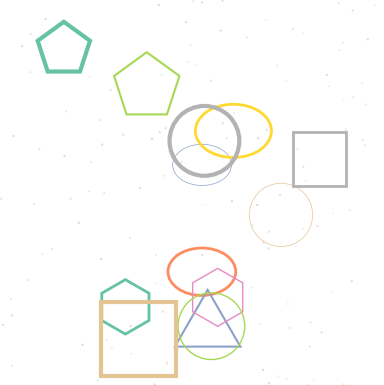[{"shape": "hexagon", "thickness": 2, "radius": 0.35, "center": [0.326, 0.203]}, {"shape": "pentagon", "thickness": 3, "radius": 0.36, "center": [0.166, 0.872]}, {"shape": "oval", "thickness": 2, "radius": 0.44, "center": [0.524, 0.294]}, {"shape": "oval", "thickness": 0.5, "radius": 0.38, "center": [0.525, 0.572]}, {"shape": "triangle", "thickness": 1.5, "radius": 0.49, "center": [0.539, 0.149]}, {"shape": "hexagon", "thickness": 1, "radius": 0.38, "center": [0.565, 0.228]}, {"shape": "pentagon", "thickness": 1.5, "radius": 0.45, "center": [0.381, 0.775]}, {"shape": "circle", "thickness": 1, "radius": 0.43, "center": [0.549, 0.153]}, {"shape": "oval", "thickness": 2, "radius": 0.49, "center": [0.606, 0.66]}, {"shape": "circle", "thickness": 0.5, "radius": 0.41, "center": [0.73, 0.442]}, {"shape": "square", "thickness": 3, "radius": 0.48, "center": [0.359, 0.12]}, {"shape": "square", "thickness": 2, "radius": 0.35, "center": [0.829, 0.587]}, {"shape": "circle", "thickness": 3, "radius": 0.45, "center": [0.531, 0.634]}]